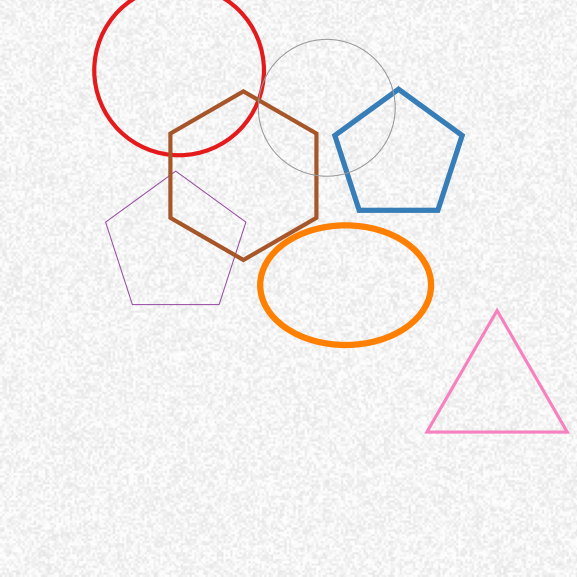[{"shape": "circle", "thickness": 2, "radius": 0.73, "center": [0.31, 0.877]}, {"shape": "pentagon", "thickness": 2.5, "radius": 0.58, "center": [0.69, 0.729]}, {"shape": "pentagon", "thickness": 0.5, "radius": 0.64, "center": [0.304, 0.575]}, {"shape": "oval", "thickness": 3, "radius": 0.74, "center": [0.599, 0.505]}, {"shape": "hexagon", "thickness": 2, "radius": 0.73, "center": [0.421, 0.695]}, {"shape": "triangle", "thickness": 1.5, "radius": 0.7, "center": [0.861, 0.321]}, {"shape": "circle", "thickness": 0.5, "radius": 0.59, "center": [0.566, 0.812]}]